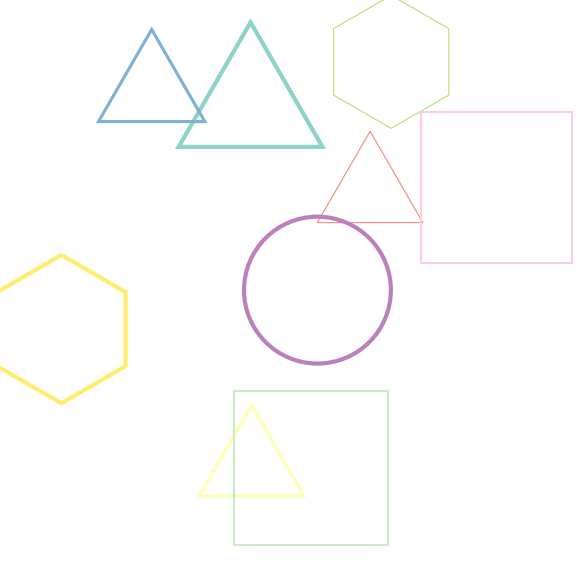[{"shape": "triangle", "thickness": 2, "radius": 0.72, "center": [0.434, 0.817]}, {"shape": "triangle", "thickness": 1.5, "radius": 0.52, "center": [0.436, 0.193]}, {"shape": "triangle", "thickness": 0.5, "radius": 0.53, "center": [0.641, 0.666]}, {"shape": "triangle", "thickness": 1.5, "radius": 0.53, "center": [0.263, 0.842]}, {"shape": "hexagon", "thickness": 0.5, "radius": 0.58, "center": [0.677, 0.892]}, {"shape": "square", "thickness": 1, "radius": 0.65, "center": [0.86, 0.675]}, {"shape": "circle", "thickness": 2, "radius": 0.64, "center": [0.55, 0.497]}, {"shape": "square", "thickness": 1, "radius": 0.67, "center": [0.539, 0.189]}, {"shape": "hexagon", "thickness": 2, "radius": 0.64, "center": [0.106, 0.429]}]